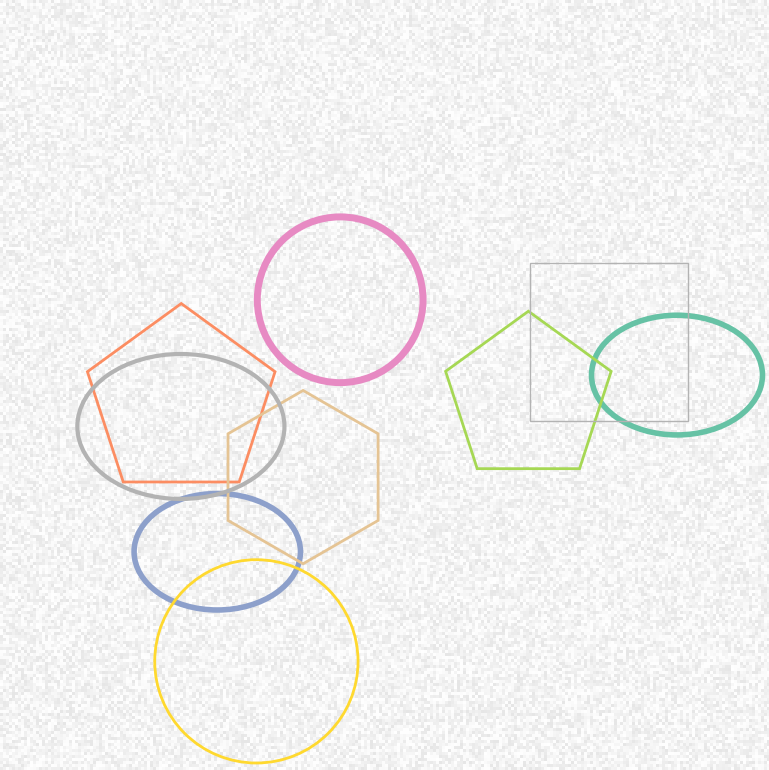[{"shape": "oval", "thickness": 2, "radius": 0.56, "center": [0.879, 0.513]}, {"shape": "pentagon", "thickness": 1, "radius": 0.64, "center": [0.235, 0.478]}, {"shape": "oval", "thickness": 2, "radius": 0.54, "center": [0.282, 0.283]}, {"shape": "circle", "thickness": 2.5, "radius": 0.54, "center": [0.442, 0.611]}, {"shape": "pentagon", "thickness": 1, "radius": 0.57, "center": [0.686, 0.483]}, {"shape": "circle", "thickness": 1, "radius": 0.66, "center": [0.333, 0.141]}, {"shape": "hexagon", "thickness": 1, "radius": 0.56, "center": [0.394, 0.38]}, {"shape": "oval", "thickness": 1.5, "radius": 0.67, "center": [0.235, 0.446]}, {"shape": "square", "thickness": 0.5, "radius": 0.51, "center": [0.791, 0.556]}]